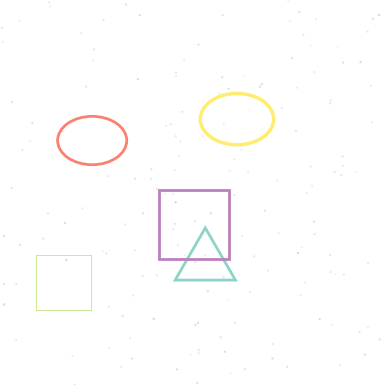[{"shape": "triangle", "thickness": 2, "radius": 0.45, "center": [0.533, 0.318]}, {"shape": "oval", "thickness": 2, "radius": 0.45, "center": [0.239, 0.635]}, {"shape": "square", "thickness": 0.5, "radius": 0.36, "center": [0.165, 0.266]}, {"shape": "square", "thickness": 2, "radius": 0.45, "center": [0.504, 0.417]}, {"shape": "oval", "thickness": 2.5, "radius": 0.48, "center": [0.616, 0.691]}]